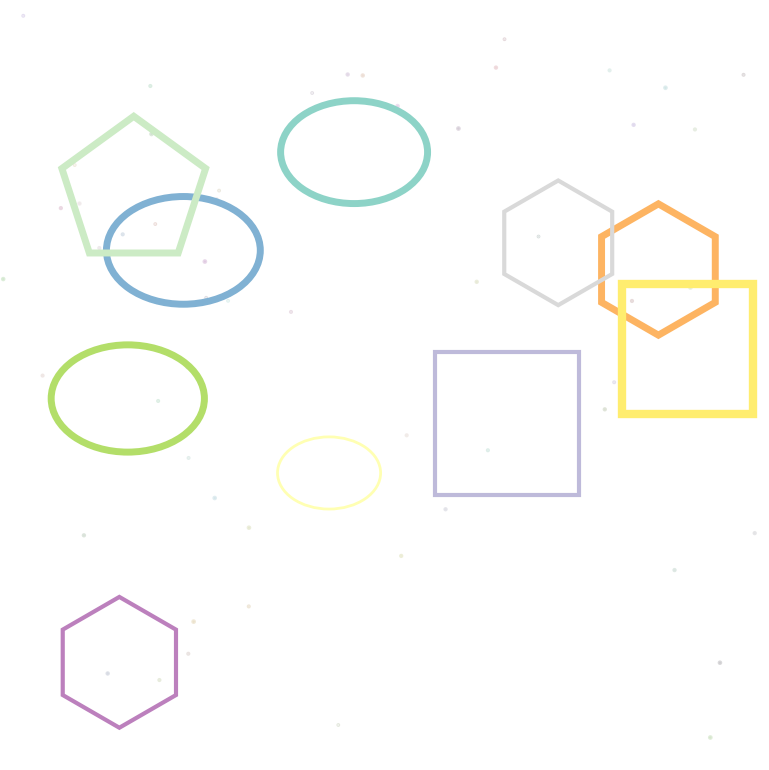[{"shape": "oval", "thickness": 2.5, "radius": 0.48, "center": [0.46, 0.802]}, {"shape": "oval", "thickness": 1, "radius": 0.33, "center": [0.427, 0.386]}, {"shape": "square", "thickness": 1.5, "radius": 0.46, "center": [0.658, 0.449]}, {"shape": "oval", "thickness": 2.5, "radius": 0.5, "center": [0.238, 0.675]}, {"shape": "hexagon", "thickness": 2.5, "radius": 0.43, "center": [0.855, 0.65]}, {"shape": "oval", "thickness": 2.5, "radius": 0.5, "center": [0.166, 0.482]}, {"shape": "hexagon", "thickness": 1.5, "radius": 0.4, "center": [0.725, 0.685]}, {"shape": "hexagon", "thickness": 1.5, "radius": 0.42, "center": [0.155, 0.14]}, {"shape": "pentagon", "thickness": 2.5, "radius": 0.49, "center": [0.174, 0.751]}, {"shape": "square", "thickness": 3, "radius": 0.42, "center": [0.893, 0.547]}]